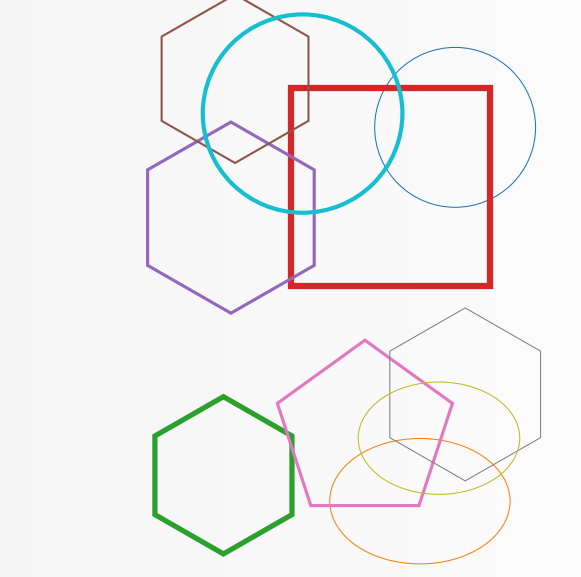[{"shape": "circle", "thickness": 0.5, "radius": 0.69, "center": [0.783, 0.779]}, {"shape": "oval", "thickness": 0.5, "radius": 0.78, "center": [0.722, 0.131]}, {"shape": "hexagon", "thickness": 2.5, "radius": 0.68, "center": [0.384, 0.176]}, {"shape": "square", "thickness": 3, "radius": 0.86, "center": [0.672, 0.676]}, {"shape": "hexagon", "thickness": 1.5, "radius": 0.83, "center": [0.397, 0.622]}, {"shape": "hexagon", "thickness": 1, "radius": 0.73, "center": [0.404, 0.863]}, {"shape": "pentagon", "thickness": 1.5, "radius": 0.79, "center": [0.628, 0.252]}, {"shape": "hexagon", "thickness": 0.5, "radius": 0.75, "center": [0.8, 0.316]}, {"shape": "oval", "thickness": 0.5, "radius": 0.69, "center": [0.755, 0.24]}, {"shape": "circle", "thickness": 2, "radius": 0.86, "center": [0.521, 0.802]}]